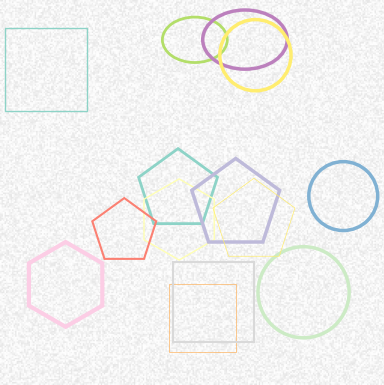[{"shape": "pentagon", "thickness": 2, "radius": 0.54, "center": [0.462, 0.506]}, {"shape": "square", "thickness": 1, "radius": 0.54, "center": [0.119, 0.819]}, {"shape": "hexagon", "thickness": 1, "radius": 0.53, "center": [0.465, 0.43]}, {"shape": "pentagon", "thickness": 2.5, "radius": 0.6, "center": [0.612, 0.468]}, {"shape": "pentagon", "thickness": 1.5, "radius": 0.44, "center": [0.323, 0.398]}, {"shape": "circle", "thickness": 2.5, "radius": 0.45, "center": [0.892, 0.491]}, {"shape": "square", "thickness": 0.5, "radius": 0.44, "center": [0.526, 0.173]}, {"shape": "oval", "thickness": 2, "radius": 0.42, "center": [0.506, 0.897]}, {"shape": "hexagon", "thickness": 3, "radius": 0.55, "center": [0.17, 0.261]}, {"shape": "square", "thickness": 1.5, "radius": 0.52, "center": [0.555, 0.215]}, {"shape": "oval", "thickness": 2.5, "radius": 0.55, "center": [0.636, 0.897]}, {"shape": "circle", "thickness": 2.5, "radius": 0.59, "center": [0.788, 0.241]}, {"shape": "pentagon", "thickness": 0.5, "radius": 0.56, "center": [0.66, 0.425]}, {"shape": "circle", "thickness": 2.5, "radius": 0.46, "center": [0.663, 0.857]}]